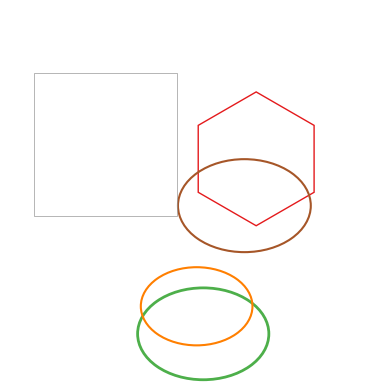[{"shape": "hexagon", "thickness": 1, "radius": 0.87, "center": [0.665, 0.587]}, {"shape": "oval", "thickness": 2, "radius": 0.85, "center": [0.528, 0.133]}, {"shape": "oval", "thickness": 1.5, "radius": 0.73, "center": [0.511, 0.204]}, {"shape": "oval", "thickness": 1.5, "radius": 0.86, "center": [0.635, 0.466]}, {"shape": "square", "thickness": 0.5, "radius": 0.93, "center": [0.274, 0.624]}]